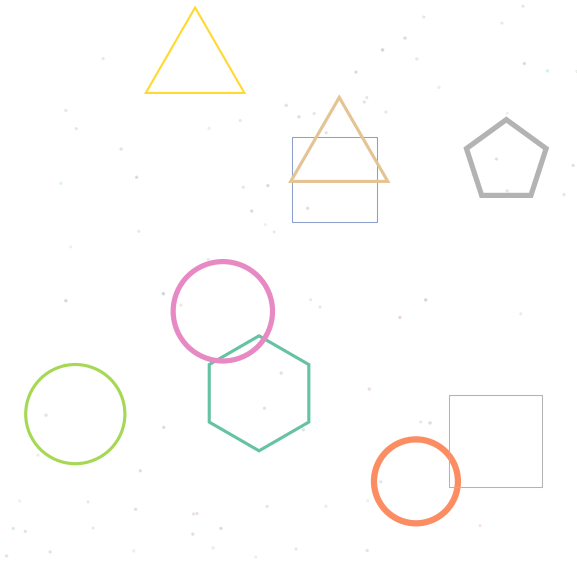[{"shape": "hexagon", "thickness": 1.5, "radius": 0.5, "center": [0.449, 0.318]}, {"shape": "circle", "thickness": 3, "radius": 0.36, "center": [0.72, 0.166]}, {"shape": "square", "thickness": 0.5, "radius": 0.37, "center": [0.579, 0.688]}, {"shape": "circle", "thickness": 2.5, "radius": 0.43, "center": [0.386, 0.46]}, {"shape": "circle", "thickness": 1.5, "radius": 0.43, "center": [0.13, 0.282]}, {"shape": "triangle", "thickness": 1, "radius": 0.49, "center": [0.338, 0.888]}, {"shape": "triangle", "thickness": 1.5, "radius": 0.48, "center": [0.587, 0.733]}, {"shape": "pentagon", "thickness": 2.5, "radius": 0.36, "center": [0.877, 0.719]}, {"shape": "square", "thickness": 0.5, "radius": 0.4, "center": [0.858, 0.235]}]